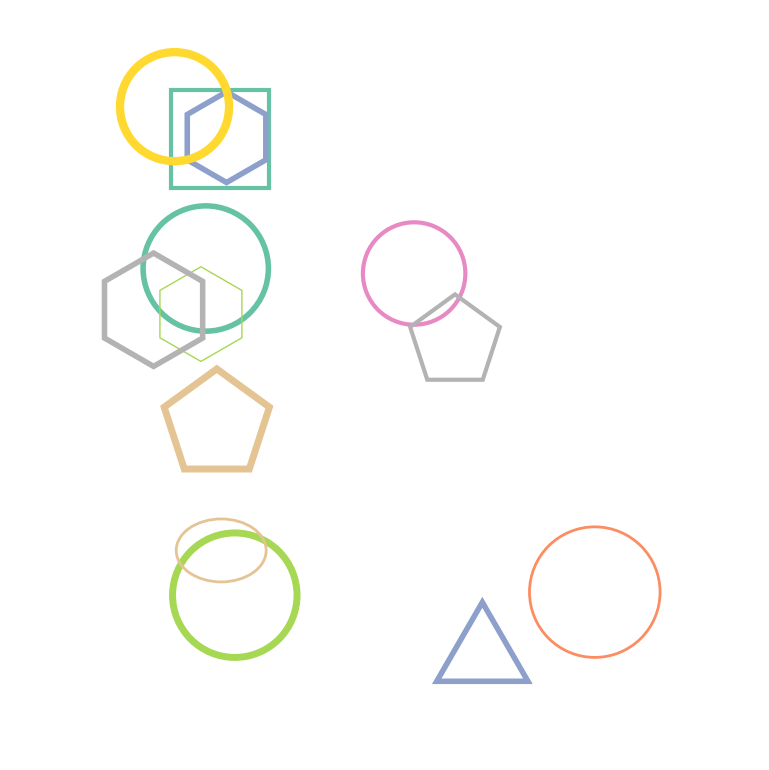[{"shape": "square", "thickness": 1.5, "radius": 0.32, "center": [0.285, 0.82]}, {"shape": "circle", "thickness": 2, "radius": 0.41, "center": [0.267, 0.651]}, {"shape": "circle", "thickness": 1, "radius": 0.42, "center": [0.772, 0.231]}, {"shape": "hexagon", "thickness": 2, "radius": 0.29, "center": [0.294, 0.822]}, {"shape": "triangle", "thickness": 2, "radius": 0.34, "center": [0.626, 0.149]}, {"shape": "circle", "thickness": 1.5, "radius": 0.33, "center": [0.538, 0.645]}, {"shape": "circle", "thickness": 2.5, "radius": 0.4, "center": [0.305, 0.227]}, {"shape": "hexagon", "thickness": 0.5, "radius": 0.31, "center": [0.261, 0.592]}, {"shape": "circle", "thickness": 3, "radius": 0.35, "center": [0.227, 0.861]}, {"shape": "oval", "thickness": 1, "radius": 0.29, "center": [0.287, 0.285]}, {"shape": "pentagon", "thickness": 2.5, "radius": 0.36, "center": [0.282, 0.449]}, {"shape": "hexagon", "thickness": 2, "radius": 0.37, "center": [0.199, 0.598]}, {"shape": "pentagon", "thickness": 1.5, "radius": 0.31, "center": [0.591, 0.556]}]